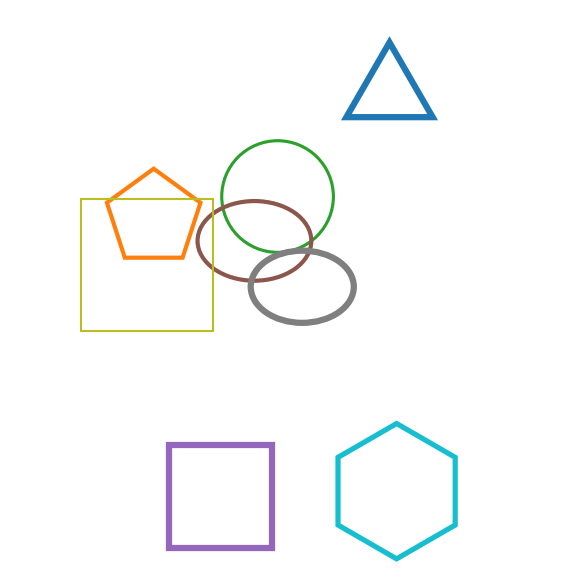[{"shape": "triangle", "thickness": 3, "radius": 0.43, "center": [0.674, 0.839]}, {"shape": "pentagon", "thickness": 2, "radius": 0.43, "center": [0.266, 0.622]}, {"shape": "circle", "thickness": 1.5, "radius": 0.48, "center": [0.481, 0.659]}, {"shape": "square", "thickness": 3, "radius": 0.44, "center": [0.382, 0.139]}, {"shape": "oval", "thickness": 2, "radius": 0.49, "center": [0.441, 0.582]}, {"shape": "oval", "thickness": 3, "radius": 0.45, "center": [0.523, 0.503]}, {"shape": "square", "thickness": 1, "radius": 0.57, "center": [0.255, 0.541]}, {"shape": "hexagon", "thickness": 2.5, "radius": 0.59, "center": [0.687, 0.149]}]